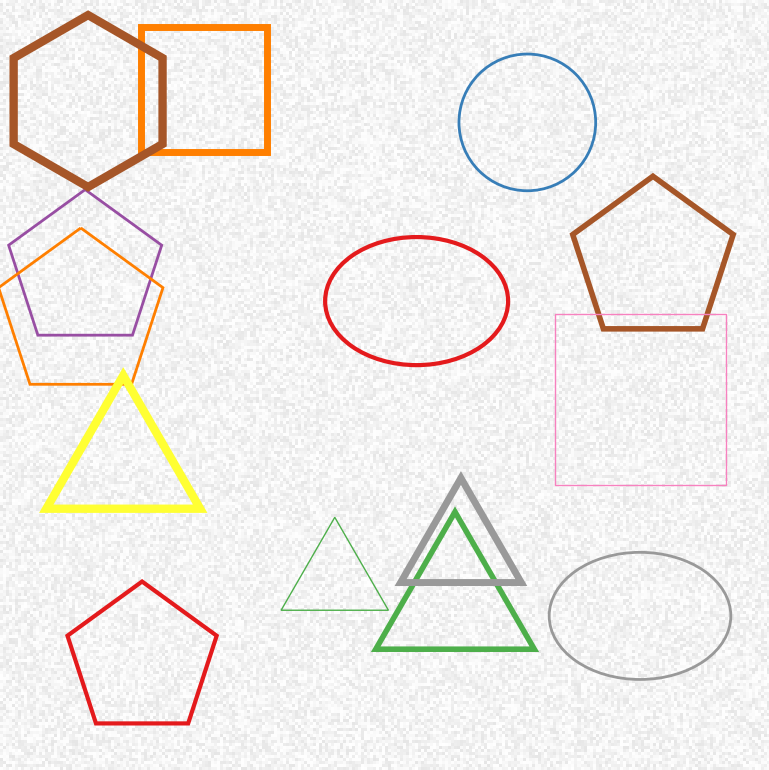[{"shape": "oval", "thickness": 1.5, "radius": 0.59, "center": [0.541, 0.609]}, {"shape": "pentagon", "thickness": 1.5, "radius": 0.51, "center": [0.185, 0.143]}, {"shape": "circle", "thickness": 1, "radius": 0.44, "center": [0.685, 0.841]}, {"shape": "triangle", "thickness": 2, "radius": 0.59, "center": [0.591, 0.216]}, {"shape": "triangle", "thickness": 0.5, "radius": 0.4, "center": [0.435, 0.248]}, {"shape": "pentagon", "thickness": 1, "radius": 0.52, "center": [0.111, 0.649]}, {"shape": "square", "thickness": 2.5, "radius": 0.41, "center": [0.265, 0.884]}, {"shape": "pentagon", "thickness": 1, "radius": 0.56, "center": [0.105, 0.592]}, {"shape": "triangle", "thickness": 3, "radius": 0.58, "center": [0.16, 0.397]}, {"shape": "hexagon", "thickness": 3, "radius": 0.56, "center": [0.114, 0.869]}, {"shape": "pentagon", "thickness": 2, "radius": 0.55, "center": [0.848, 0.662]}, {"shape": "square", "thickness": 0.5, "radius": 0.55, "center": [0.832, 0.481]}, {"shape": "triangle", "thickness": 2.5, "radius": 0.45, "center": [0.599, 0.289]}, {"shape": "oval", "thickness": 1, "radius": 0.59, "center": [0.831, 0.2]}]